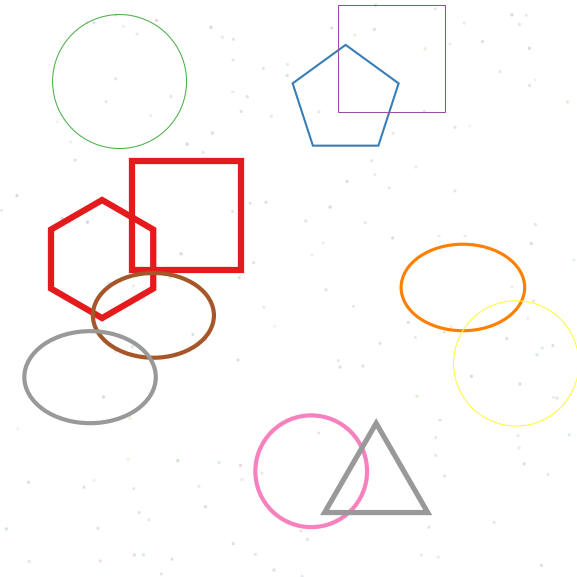[{"shape": "hexagon", "thickness": 3, "radius": 0.51, "center": [0.177, 0.551]}, {"shape": "square", "thickness": 3, "radius": 0.47, "center": [0.323, 0.625]}, {"shape": "pentagon", "thickness": 1, "radius": 0.48, "center": [0.598, 0.825]}, {"shape": "circle", "thickness": 0.5, "radius": 0.58, "center": [0.207, 0.858]}, {"shape": "square", "thickness": 0.5, "radius": 0.46, "center": [0.678, 0.898]}, {"shape": "oval", "thickness": 1.5, "radius": 0.53, "center": [0.802, 0.501]}, {"shape": "circle", "thickness": 0.5, "radius": 0.54, "center": [0.894, 0.37]}, {"shape": "oval", "thickness": 2, "radius": 0.52, "center": [0.266, 0.453]}, {"shape": "circle", "thickness": 2, "radius": 0.48, "center": [0.539, 0.183]}, {"shape": "oval", "thickness": 2, "radius": 0.57, "center": [0.156, 0.346]}, {"shape": "triangle", "thickness": 2.5, "radius": 0.52, "center": [0.651, 0.163]}]